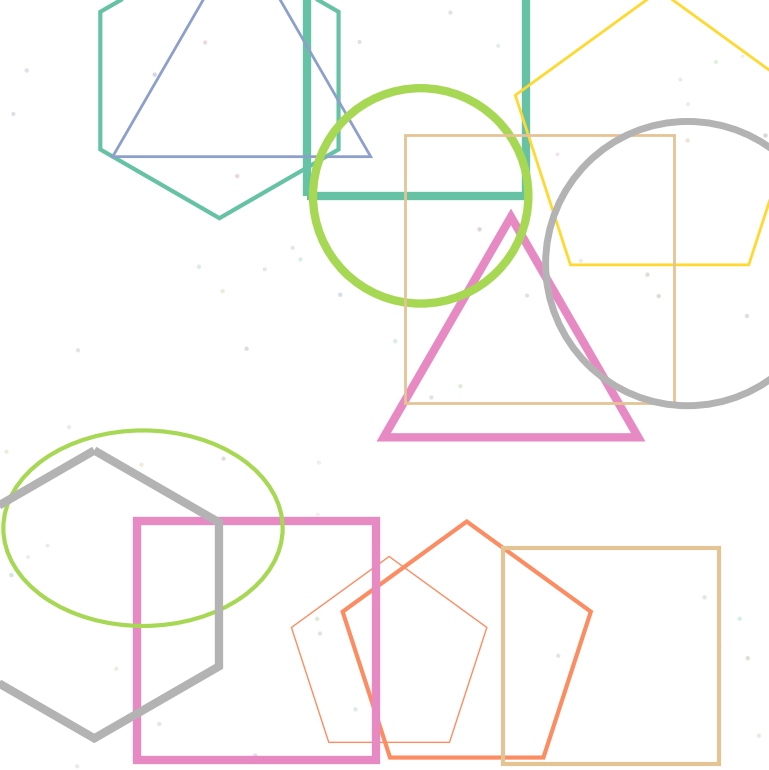[{"shape": "hexagon", "thickness": 1.5, "radius": 0.89, "center": [0.285, 0.895]}, {"shape": "square", "thickness": 3, "radius": 0.71, "center": [0.541, 0.888]}, {"shape": "pentagon", "thickness": 1.5, "radius": 0.85, "center": [0.606, 0.153]}, {"shape": "pentagon", "thickness": 0.5, "radius": 0.67, "center": [0.505, 0.144]}, {"shape": "triangle", "thickness": 1, "radius": 0.97, "center": [0.314, 0.893]}, {"shape": "square", "thickness": 3, "radius": 0.78, "center": [0.333, 0.168]}, {"shape": "triangle", "thickness": 3, "radius": 0.95, "center": [0.664, 0.527]}, {"shape": "circle", "thickness": 3, "radius": 0.7, "center": [0.546, 0.746]}, {"shape": "oval", "thickness": 1.5, "radius": 0.91, "center": [0.186, 0.314]}, {"shape": "pentagon", "thickness": 1, "radius": 0.99, "center": [0.857, 0.815]}, {"shape": "square", "thickness": 1, "radius": 0.87, "center": [0.701, 0.65]}, {"shape": "square", "thickness": 1.5, "radius": 0.7, "center": [0.794, 0.148]}, {"shape": "circle", "thickness": 2.5, "radius": 0.92, "center": [0.893, 0.658]}, {"shape": "hexagon", "thickness": 3, "radius": 0.93, "center": [0.122, 0.228]}]